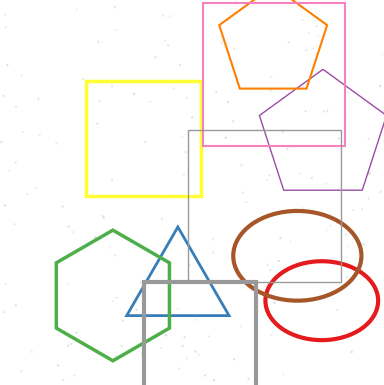[{"shape": "oval", "thickness": 3, "radius": 0.73, "center": [0.836, 0.219]}, {"shape": "triangle", "thickness": 2, "radius": 0.77, "center": [0.462, 0.257]}, {"shape": "hexagon", "thickness": 2.5, "radius": 0.85, "center": [0.293, 0.233]}, {"shape": "pentagon", "thickness": 1, "radius": 0.87, "center": [0.839, 0.646]}, {"shape": "pentagon", "thickness": 1.5, "radius": 0.74, "center": [0.71, 0.889]}, {"shape": "square", "thickness": 2.5, "radius": 0.74, "center": [0.373, 0.64]}, {"shape": "oval", "thickness": 3, "radius": 0.83, "center": [0.772, 0.336]}, {"shape": "square", "thickness": 1.5, "radius": 0.93, "center": [0.712, 0.807]}, {"shape": "square", "thickness": 3, "radius": 0.72, "center": [0.519, 0.123]}, {"shape": "square", "thickness": 1, "radius": 0.99, "center": [0.687, 0.465]}]